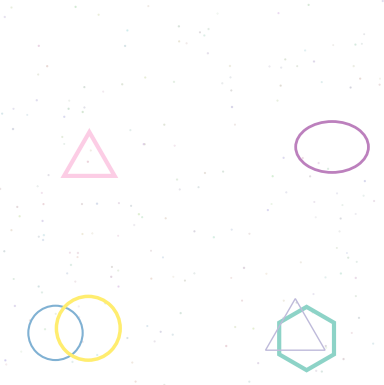[{"shape": "hexagon", "thickness": 3, "radius": 0.41, "center": [0.796, 0.121]}, {"shape": "triangle", "thickness": 1, "radius": 0.45, "center": [0.767, 0.135]}, {"shape": "circle", "thickness": 1.5, "radius": 0.35, "center": [0.144, 0.135]}, {"shape": "triangle", "thickness": 3, "radius": 0.38, "center": [0.232, 0.581]}, {"shape": "oval", "thickness": 2, "radius": 0.47, "center": [0.862, 0.618]}, {"shape": "circle", "thickness": 2.5, "radius": 0.41, "center": [0.229, 0.147]}]